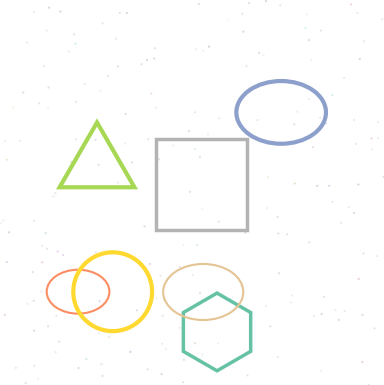[{"shape": "hexagon", "thickness": 2.5, "radius": 0.5, "center": [0.564, 0.138]}, {"shape": "oval", "thickness": 1.5, "radius": 0.41, "center": [0.203, 0.242]}, {"shape": "oval", "thickness": 3, "radius": 0.58, "center": [0.73, 0.708]}, {"shape": "triangle", "thickness": 3, "radius": 0.56, "center": [0.252, 0.57]}, {"shape": "circle", "thickness": 3, "radius": 0.51, "center": [0.293, 0.242]}, {"shape": "oval", "thickness": 1.5, "radius": 0.52, "center": [0.528, 0.242]}, {"shape": "square", "thickness": 2.5, "radius": 0.59, "center": [0.522, 0.52]}]